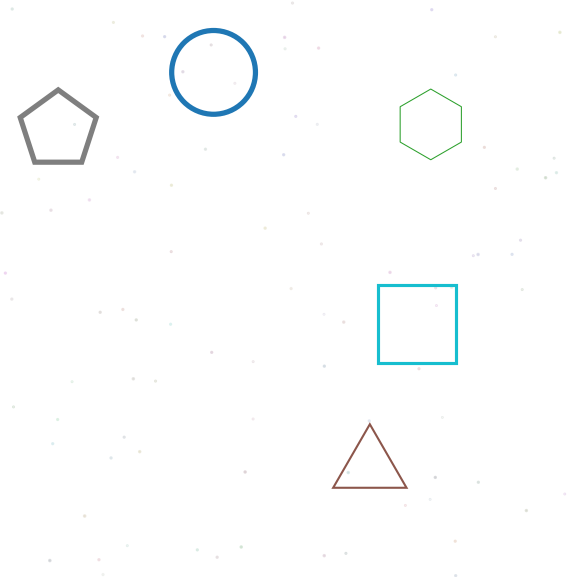[{"shape": "circle", "thickness": 2.5, "radius": 0.36, "center": [0.37, 0.874]}, {"shape": "hexagon", "thickness": 0.5, "radius": 0.31, "center": [0.746, 0.784]}, {"shape": "triangle", "thickness": 1, "radius": 0.37, "center": [0.64, 0.191]}, {"shape": "pentagon", "thickness": 2.5, "radius": 0.35, "center": [0.101, 0.774]}, {"shape": "square", "thickness": 1.5, "radius": 0.34, "center": [0.722, 0.439]}]